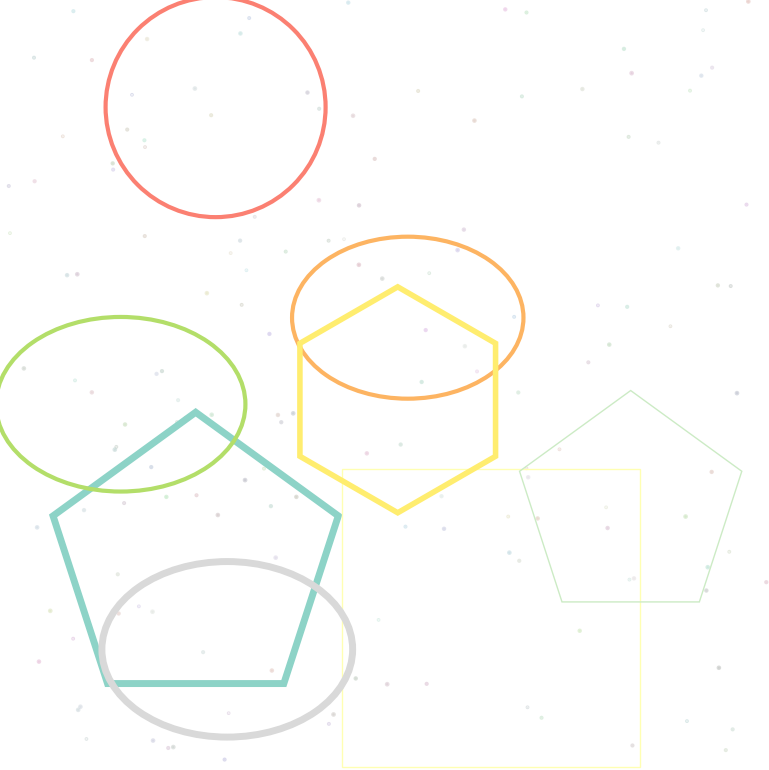[{"shape": "pentagon", "thickness": 2.5, "radius": 0.97, "center": [0.254, 0.27]}, {"shape": "square", "thickness": 0.5, "radius": 0.97, "center": [0.637, 0.198]}, {"shape": "circle", "thickness": 1.5, "radius": 0.71, "center": [0.28, 0.861]}, {"shape": "oval", "thickness": 1.5, "radius": 0.75, "center": [0.53, 0.587]}, {"shape": "oval", "thickness": 1.5, "radius": 0.81, "center": [0.157, 0.475]}, {"shape": "oval", "thickness": 2.5, "radius": 0.81, "center": [0.295, 0.157]}, {"shape": "pentagon", "thickness": 0.5, "radius": 0.76, "center": [0.819, 0.341]}, {"shape": "hexagon", "thickness": 2, "radius": 0.73, "center": [0.517, 0.481]}]